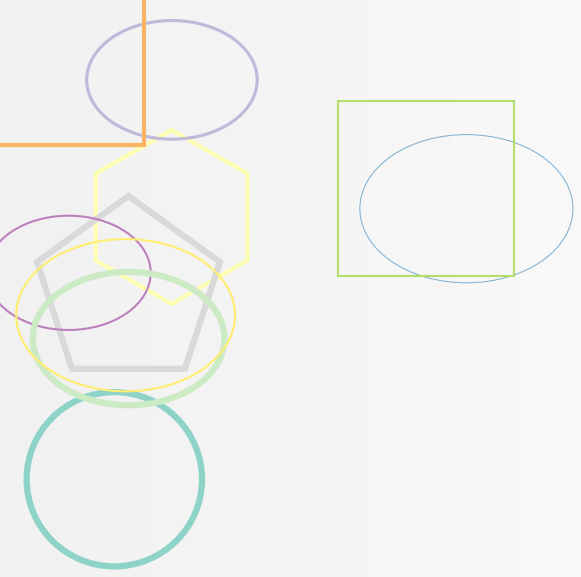[{"shape": "circle", "thickness": 3, "radius": 0.75, "center": [0.197, 0.169]}, {"shape": "hexagon", "thickness": 2, "radius": 0.75, "center": [0.295, 0.623]}, {"shape": "oval", "thickness": 1.5, "radius": 0.73, "center": [0.296, 0.861]}, {"shape": "oval", "thickness": 0.5, "radius": 0.92, "center": [0.802, 0.638]}, {"shape": "square", "thickness": 2, "radius": 0.72, "center": [0.105, 0.891]}, {"shape": "square", "thickness": 1, "radius": 0.75, "center": [0.733, 0.673]}, {"shape": "pentagon", "thickness": 3, "radius": 0.83, "center": [0.221, 0.494]}, {"shape": "oval", "thickness": 1, "radius": 0.71, "center": [0.118, 0.527]}, {"shape": "oval", "thickness": 3, "radius": 0.82, "center": [0.221, 0.413]}, {"shape": "oval", "thickness": 1, "radius": 0.94, "center": [0.216, 0.453]}]